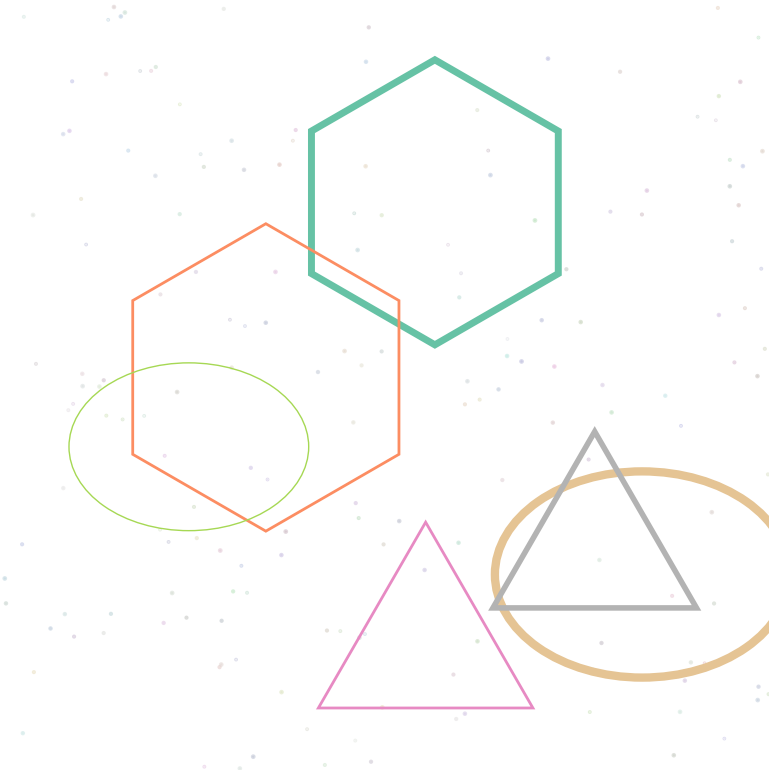[{"shape": "hexagon", "thickness": 2.5, "radius": 0.93, "center": [0.565, 0.737]}, {"shape": "hexagon", "thickness": 1, "radius": 1.0, "center": [0.345, 0.51]}, {"shape": "triangle", "thickness": 1, "radius": 0.8, "center": [0.553, 0.161]}, {"shape": "oval", "thickness": 0.5, "radius": 0.78, "center": [0.245, 0.42]}, {"shape": "oval", "thickness": 3, "radius": 0.96, "center": [0.834, 0.254]}, {"shape": "triangle", "thickness": 2, "radius": 0.76, "center": [0.772, 0.287]}]